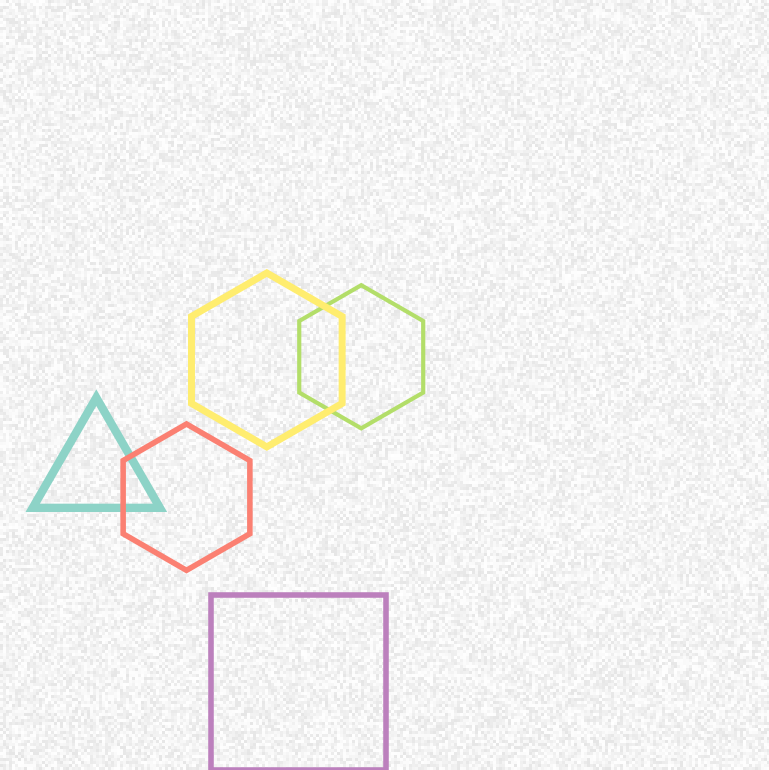[{"shape": "triangle", "thickness": 3, "radius": 0.48, "center": [0.125, 0.388]}, {"shape": "hexagon", "thickness": 2, "radius": 0.48, "center": [0.242, 0.354]}, {"shape": "hexagon", "thickness": 1.5, "radius": 0.46, "center": [0.469, 0.537]}, {"shape": "square", "thickness": 2, "radius": 0.57, "center": [0.388, 0.114]}, {"shape": "hexagon", "thickness": 2.5, "radius": 0.56, "center": [0.347, 0.533]}]